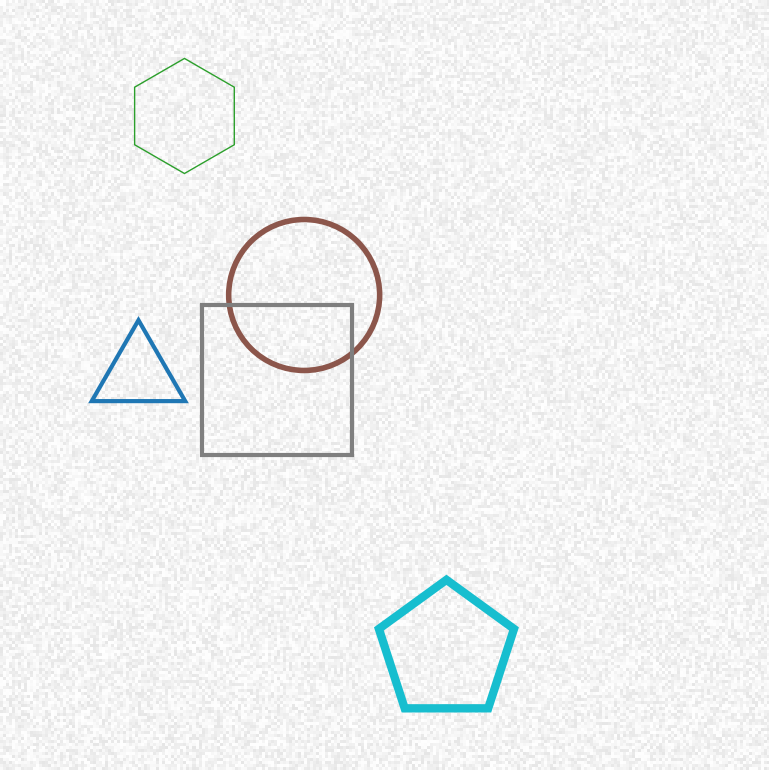[{"shape": "triangle", "thickness": 1.5, "radius": 0.35, "center": [0.18, 0.514]}, {"shape": "hexagon", "thickness": 0.5, "radius": 0.37, "center": [0.24, 0.849]}, {"shape": "circle", "thickness": 2, "radius": 0.49, "center": [0.395, 0.617]}, {"shape": "square", "thickness": 1.5, "radius": 0.48, "center": [0.36, 0.507]}, {"shape": "pentagon", "thickness": 3, "radius": 0.46, "center": [0.58, 0.155]}]